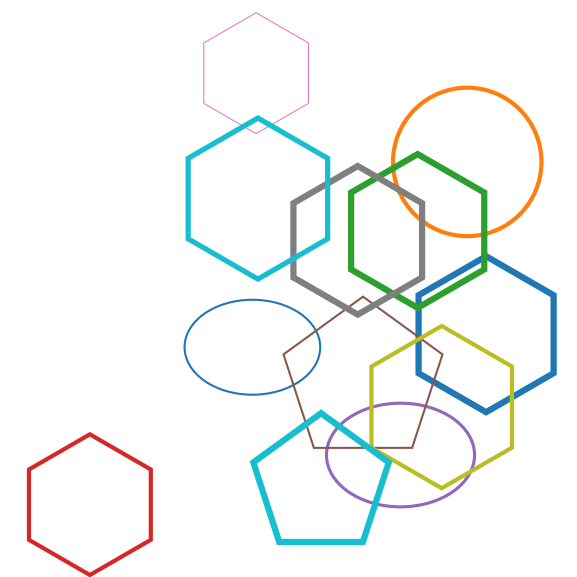[{"shape": "hexagon", "thickness": 3, "radius": 0.68, "center": [0.842, 0.42]}, {"shape": "oval", "thickness": 1, "radius": 0.59, "center": [0.437, 0.398]}, {"shape": "circle", "thickness": 2, "radius": 0.64, "center": [0.809, 0.719]}, {"shape": "hexagon", "thickness": 3, "radius": 0.67, "center": [0.723, 0.599]}, {"shape": "hexagon", "thickness": 2, "radius": 0.61, "center": [0.156, 0.125]}, {"shape": "oval", "thickness": 1.5, "radius": 0.64, "center": [0.694, 0.211]}, {"shape": "pentagon", "thickness": 1, "radius": 0.72, "center": [0.629, 0.341]}, {"shape": "hexagon", "thickness": 0.5, "radius": 0.52, "center": [0.443, 0.872]}, {"shape": "hexagon", "thickness": 3, "radius": 0.64, "center": [0.62, 0.583]}, {"shape": "hexagon", "thickness": 2, "radius": 0.7, "center": [0.765, 0.294]}, {"shape": "hexagon", "thickness": 2.5, "radius": 0.7, "center": [0.447, 0.655]}, {"shape": "pentagon", "thickness": 3, "radius": 0.62, "center": [0.556, 0.16]}]